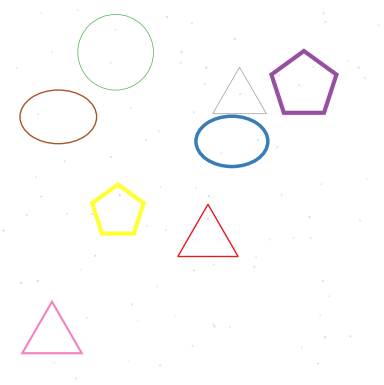[{"shape": "triangle", "thickness": 1, "radius": 0.45, "center": [0.54, 0.379]}, {"shape": "oval", "thickness": 2.5, "radius": 0.47, "center": [0.602, 0.633]}, {"shape": "circle", "thickness": 0.5, "radius": 0.49, "center": [0.3, 0.864]}, {"shape": "pentagon", "thickness": 3, "radius": 0.44, "center": [0.789, 0.779]}, {"shape": "pentagon", "thickness": 3, "radius": 0.35, "center": [0.306, 0.451]}, {"shape": "oval", "thickness": 1, "radius": 0.5, "center": [0.151, 0.696]}, {"shape": "triangle", "thickness": 1.5, "radius": 0.45, "center": [0.135, 0.127]}, {"shape": "triangle", "thickness": 0.5, "radius": 0.4, "center": [0.622, 0.745]}]